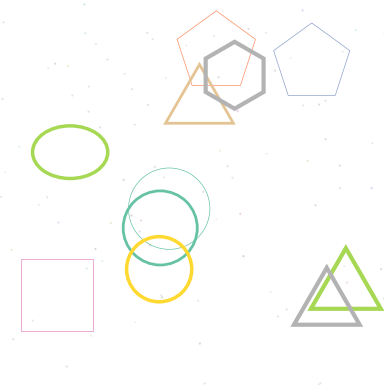[{"shape": "circle", "thickness": 0.5, "radius": 0.53, "center": [0.439, 0.458]}, {"shape": "circle", "thickness": 2, "radius": 0.48, "center": [0.416, 0.408]}, {"shape": "pentagon", "thickness": 0.5, "radius": 0.54, "center": [0.562, 0.865]}, {"shape": "pentagon", "thickness": 0.5, "radius": 0.52, "center": [0.81, 0.836]}, {"shape": "square", "thickness": 0.5, "radius": 0.47, "center": [0.148, 0.233]}, {"shape": "triangle", "thickness": 3, "radius": 0.52, "center": [0.898, 0.25]}, {"shape": "oval", "thickness": 2.5, "radius": 0.49, "center": [0.182, 0.605]}, {"shape": "circle", "thickness": 2.5, "radius": 0.42, "center": [0.413, 0.301]}, {"shape": "triangle", "thickness": 2, "radius": 0.51, "center": [0.518, 0.731]}, {"shape": "triangle", "thickness": 3, "radius": 0.49, "center": [0.849, 0.206]}, {"shape": "hexagon", "thickness": 3, "radius": 0.43, "center": [0.609, 0.804]}]